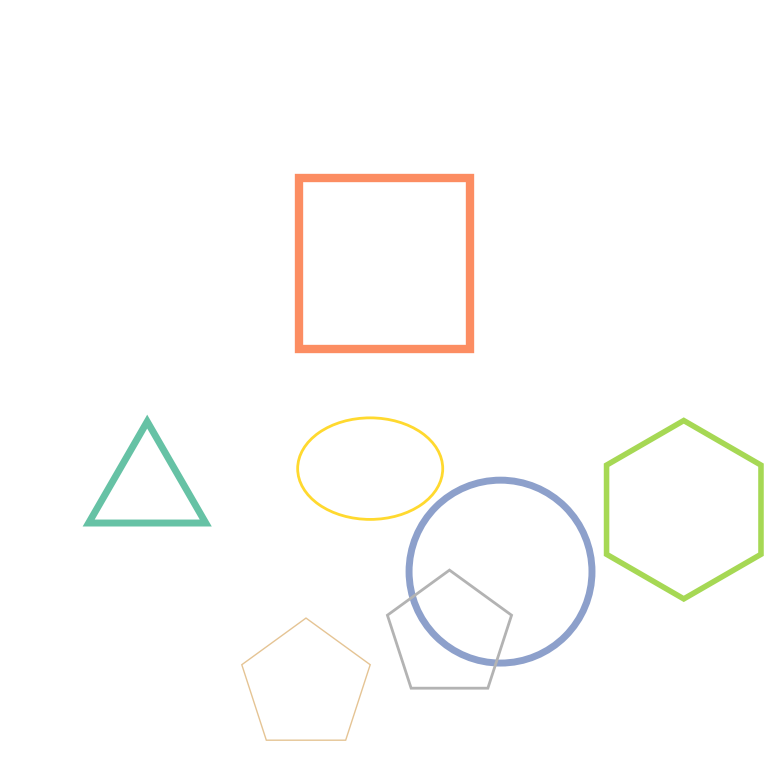[{"shape": "triangle", "thickness": 2.5, "radius": 0.44, "center": [0.191, 0.365]}, {"shape": "square", "thickness": 3, "radius": 0.56, "center": [0.499, 0.658]}, {"shape": "circle", "thickness": 2.5, "radius": 0.59, "center": [0.65, 0.258]}, {"shape": "hexagon", "thickness": 2, "radius": 0.58, "center": [0.888, 0.338]}, {"shape": "oval", "thickness": 1, "radius": 0.47, "center": [0.481, 0.391]}, {"shape": "pentagon", "thickness": 0.5, "radius": 0.44, "center": [0.397, 0.11]}, {"shape": "pentagon", "thickness": 1, "radius": 0.42, "center": [0.584, 0.175]}]